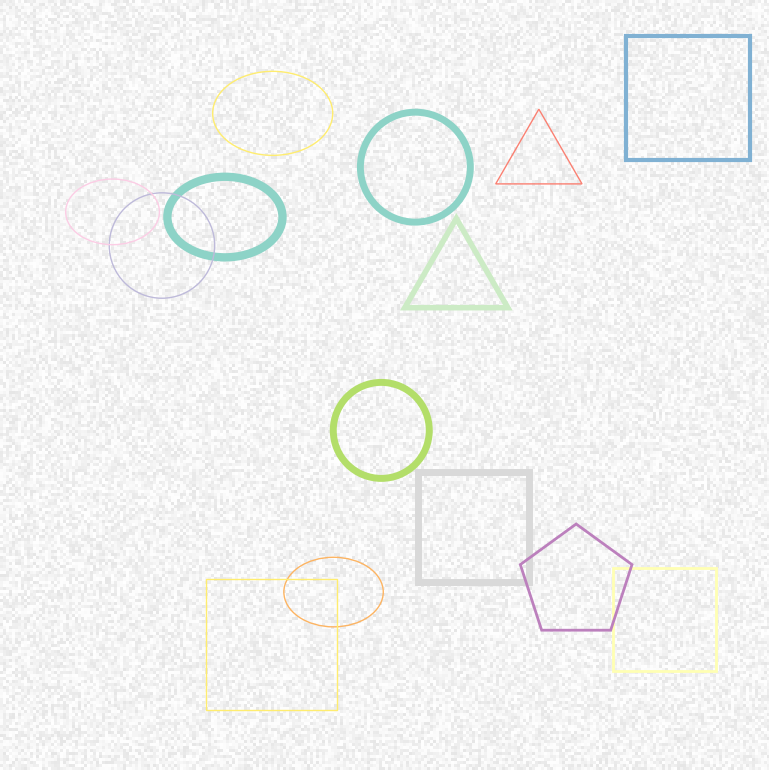[{"shape": "circle", "thickness": 2.5, "radius": 0.36, "center": [0.539, 0.783]}, {"shape": "oval", "thickness": 3, "radius": 0.37, "center": [0.292, 0.718]}, {"shape": "square", "thickness": 1, "radius": 0.33, "center": [0.863, 0.196]}, {"shape": "circle", "thickness": 0.5, "radius": 0.34, "center": [0.21, 0.681]}, {"shape": "triangle", "thickness": 0.5, "radius": 0.32, "center": [0.7, 0.794]}, {"shape": "square", "thickness": 1.5, "radius": 0.4, "center": [0.894, 0.873]}, {"shape": "oval", "thickness": 0.5, "radius": 0.32, "center": [0.433, 0.231]}, {"shape": "circle", "thickness": 2.5, "radius": 0.31, "center": [0.495, 0.441]}, {"shape": "oval", "thickness": 0.5, "radius": 0.3, "center": [0.146, 0.725]}, {"shape": "square", "thickness": 2.5, "radius": 0.36, "center": [0.615, 0.316]}, {"shape": "pentagon", "thickness": 1, "radius": 0.38, "center": [0.748, 0.243]}, {"shape": "triangle", "thickness": 2, "radius": 0.39, "center": [0.593, 0.639]}, {"shape": "oval", "thickness": 0.5, "radius": 0.39, "center": [0.354, 0.853]}, {"shape": "square", "thickness": 0.5, "radius": 0.43, "center": [0.353, 0.163]}]